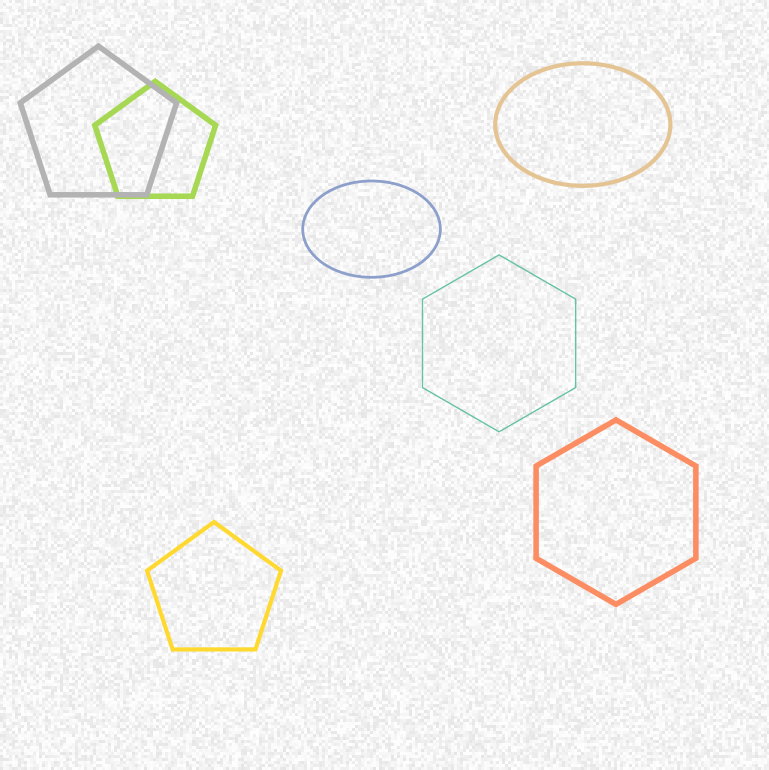[{"shape": "hexagon", "thickness": 0.5, "radius": 0.57, "center": [0.648, 0.554]}, {"shape": "hexagon", "thickness": 2, "radius": 0.6, "center": [0.8, 0.335]}, {"shape": "oval", "thickness": 1, "radius": 0.45, "center": [0.483, 0.702]}, {"shape": "pentagon", "thickness": 2, "radius": 0.41, "center": [0.202, 0.812]}, {"shape": "pentagon", "thickness": 1.5, "radius": 0.46, "center": [0.278, 0.231]}, {"shape": "oval", "thickness": 1.5, "radius": 0.57, "center": [0.757, 0.838]}, {"shape": "pentagon", "thickness": 2, "radius": 0.53, "center": [0.128, 0.833]}]